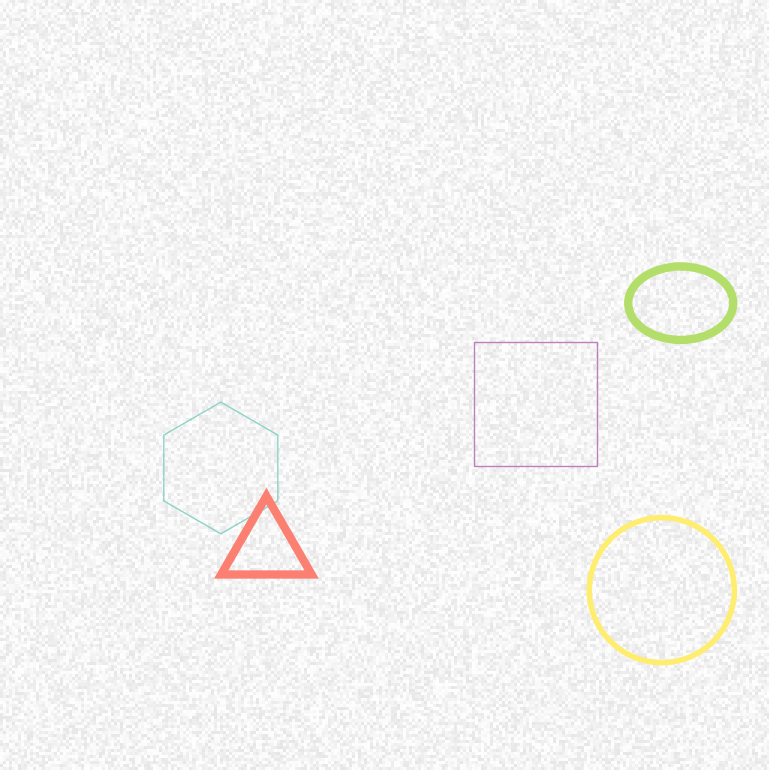[{"shape": "hexagon", "thickness": 0.5, "radius": 0.43, "center": [0.287, 0.392]}, {"shape": "triangle", "thickness": 3, "radius": 0.34, "center": [0.346, 0.288]}, {"shape": "oval", "thickness": 3, "radius": 0.34, "center": [0.884, 0.606]}, {"shape": "square", "thickness": 0.5, "radius": 0.4, "center": [0.696, 0.475]}, {"shape": "circle", "thickness": 2, "radius": 0.47, "center": [0.86, 0.234]}]